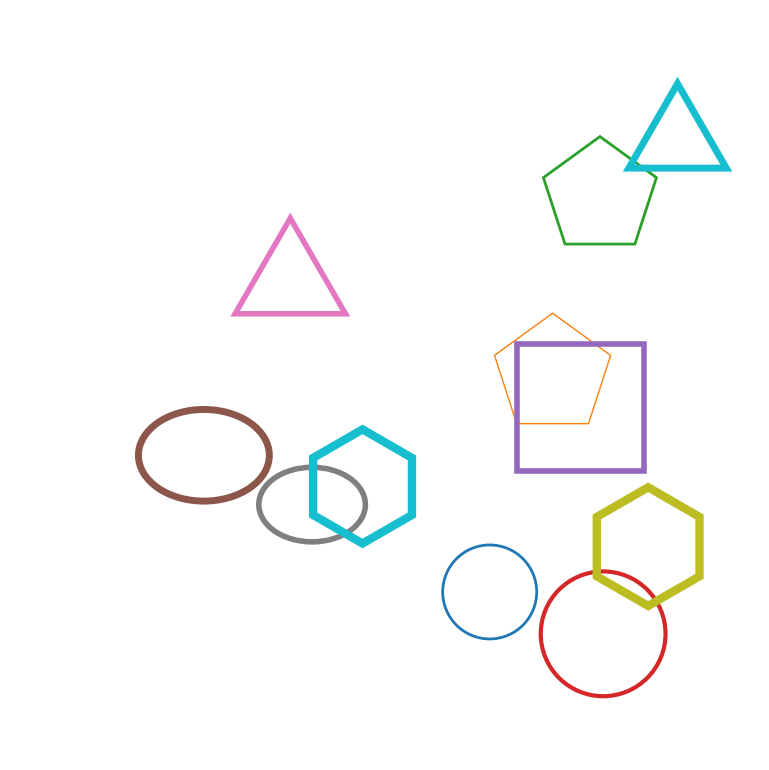[{"shape": "circle", "thickness": 1, "radius": 0.31, "center": [0.636, 0.231]}, {"shape": "pentagon", "thickness": 0.5, "radius": 0.4, "center": [0.718, 0.514]}, {"shape": "pentagon", "thickness": 1, "radius": 0.39, "center": [0.779, 0.745]}, {"shape": "circle", "thickness": 1.5, "radius": 0.41, "center": [0.783, 0.177]}, {"shape": "square", "thickness": 2, "radius": 0.41, "center": [0.754, 0.471]}, {"shape": "oval", "thickness": 2.5, "radius": 0.43, "center": [0.265, 0.409]}, {"shape": "triangle", "thickness": 2, "radius": 0.41, "center": [0.377, 0.634]}, {"shape": "oval", "thickness": 2, "radius": 0.35, "center": [0.405, 0.345]}, {"shape": "hexagon", "thickness": 3, "radius": 0.39, "center": [0.842, 0.29]}, {"shape": "hexagon", "thickness": 3, "radius": 0.37, "center": [0.471, 0.368]}, {"shape": "triangle", "thickness": 2.5, "radius": 0.37, "center": [0.88, 0.818]}]